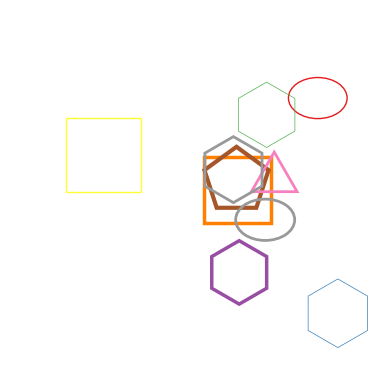[{"shape": "oval", "thickness": 1, "radius": 0.38, "center": [0.825, 0.745]}, {"shape": "hexagon", "thickness": 0.5, "radius": 0.45, "center": [0.878, 0.186]}, {"shape": "hexagon", "thickness": 0.5, "radius": 0.42, "center": [0.692, 0.702]}, {"shape": "hexagon", "thickness": 2.5, "radius": 0.41, "center": [0.621, 0.292]}, {"shape": "square", "thickness": 2.5, "radius": 0.43, "center": [0.618, 0.507]}, {"shape": "square", "thickness": 1, "radius": 0.48, "center": [0.269, 0.598]}, {"shape": "pentagon", "thickness": 3, "radius": 0.44, "center": [0.614, 0.531]}, {"shape": "triangle", "thickness": 2, "radius": 0.34, "center": [0.712, 0.536]}, {"shape": "oval", "thickness": 2, "radius": 0.38, "center": [0.689, 0.429]}, {"shape": "hexagon", "thickness": 2, "radius": 0.43, "center": [0.606, 0.559]}]